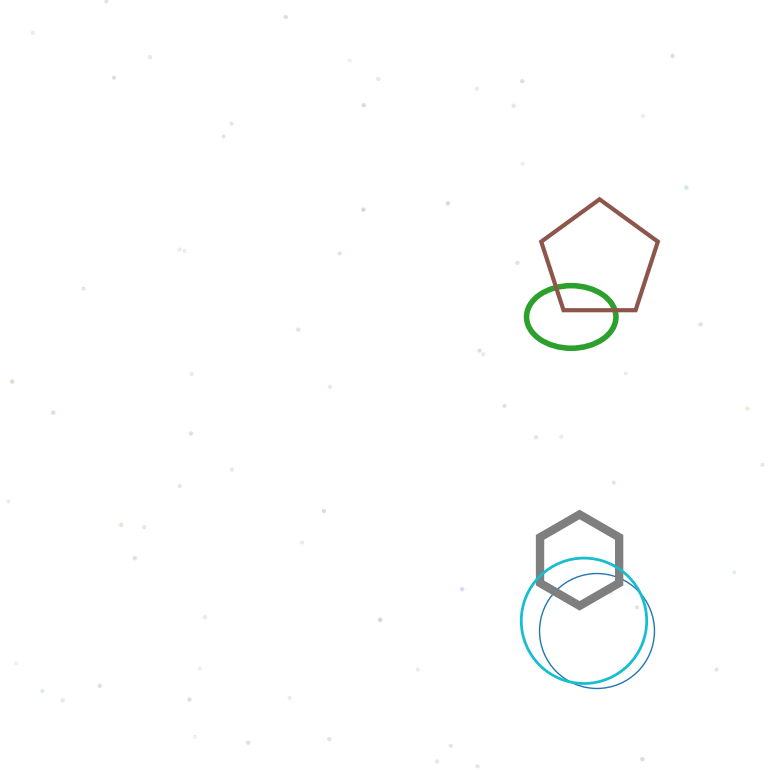[{"shape": "circle", "thickness": 0.5, "radius": 0.37, "center": [0.775, 0.181]}, {"shape": "oval", "thickness": 2, "radius": 0.29, "center": [0.742, 0.588]}, {"shape": "pentagon", "thickness": 1.5, "radius": 0.4, "center": [0.779, 0.662]}, {"shape": "hexagon", "thickness": 3, "radius": 0.3, "center": [0.753, 0.273]}, {"shape": "circle", "thickness": 1, "radius": 0.41, "center": [0.758, 0.194]}]